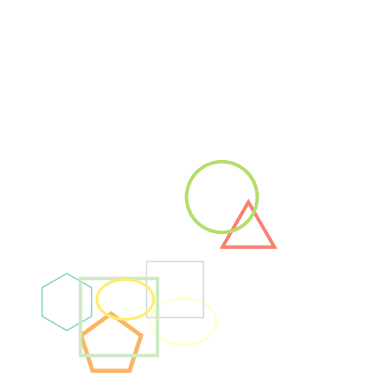[{"shape": "hexagon", "thickness": 1, "radius": 0.37, "center": [0.174, 0.216]}, {"shape": "oval", "thickness": 1, "radius": 0.43, "center": [0.476, 0.164]}, {"shape": "triangle", "thickness": 2.5, "radius": 0.39, "center": [0.645, 0.397]}, {"shape": "pentagon", "thickness": 3, "radius": 0.41, "center": [0.289, 0.103]}, {"shape": "circle", "thickness": 2.5, "radius": 0.46, "center": [0.576, 0.488]}, {"shape": "square", "thickness": 1, "radius": 0.37, "center": [0.453, 0.25]}, {"shape": "square", "thickness": 2.5, "radius": 0.5, "center": [0.307, 0.177]}, {"shape": "oval", "thickness": 2, "radius": 0.37, "center": [0.325, 0.222]}]